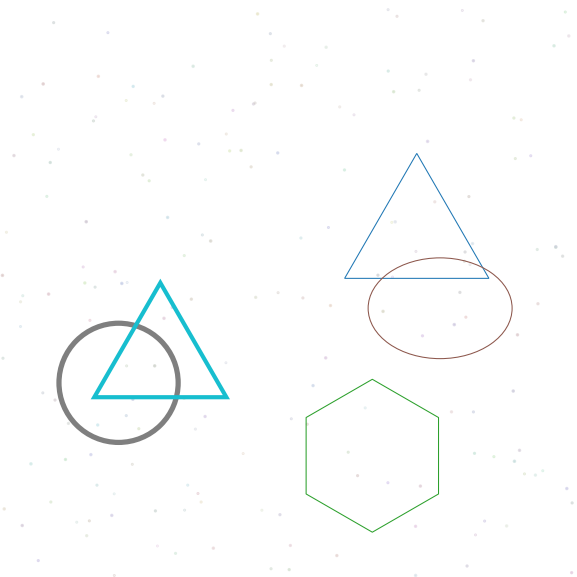[{"shape": "triangle", "thickness": 0.5, "radius": 0.72, "center": [0.722, 0.589]}, {"shape": "hexagon", "thickness": 0.5, "radius": 0.66, "center": [0.645, 0.21]}, {"shape": "oval", "thickness": 0.5, "radius": 0.62, "center": [0.762, 0.465]}, {"shape": "circle", "thickness": 2.5, "radius": 0.52, "center": [0.205, 0.336]}, {"shape": "triangle", "thickness": 2, "radius": 0.66, "center": [0.278, 0.377]}]